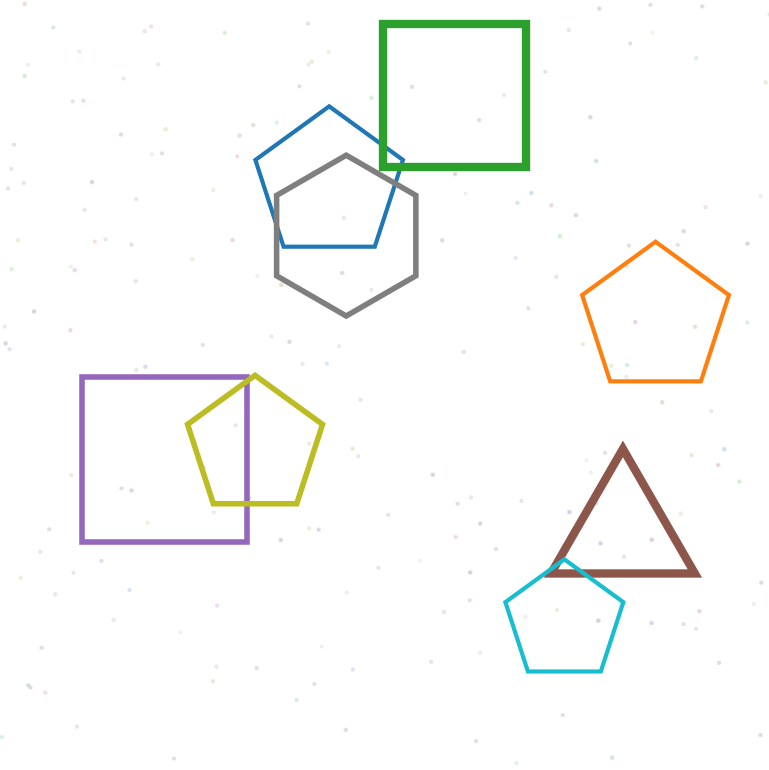[{"shape": "pentagon", "thickness": 1.5, "radius": 0.5, "center": [0.428, 0.761]}, {"shape": "pentagon", "thickness": 1.5, "radius": 0.5, "center": [0.851, 0.586]}, {"shape": "square", "thickness": 3, "radius": 0.46, "center": [0.59, 0.876]}, {"shape": "square", "thickness": 2, "radius": 0.53, "center": [0.214, 0.403]}, {"shape": "triangle", "thickness": 3, "radius": 0.54, "center": [0.809, 0.309]}, {"shape": "hexagon", "thickness": 2, "radius": 0.52, "center": [0.45, 0.694]}, {"shape": "pentagon", "thickness": 2, "radius": 0.46, "center": [0.331, 0.42]}, {"shape": "pentagon", "thickness": 1.5, "radius": 0.4, "center": [0.733, 0.193]}]